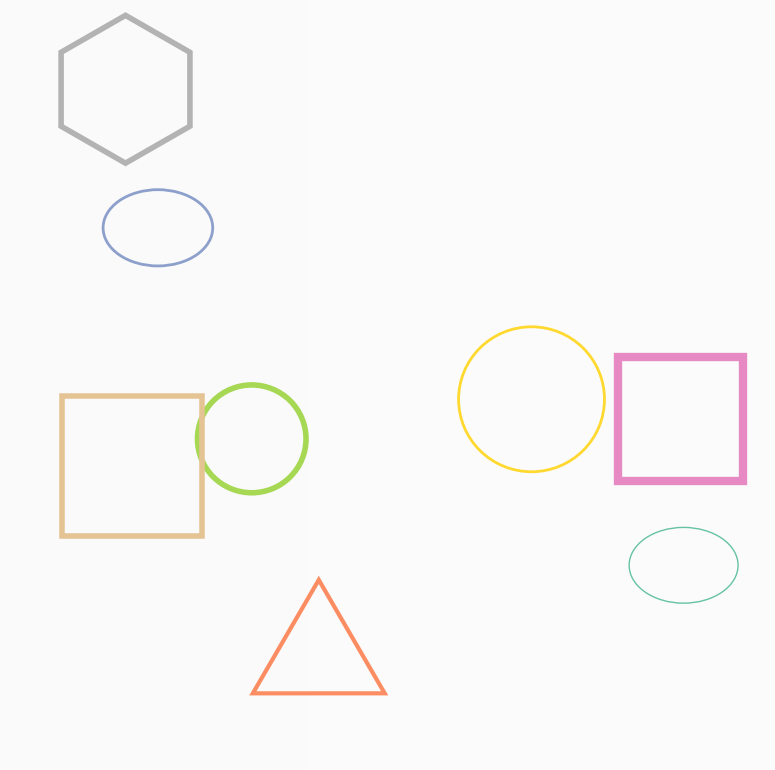[{"shape": "oval", "thickness": 0.5, "radius": 0.35, "center": [0.882, 0.266]}, {"shape": "triangle", "thickness": 1.5, "radius": 0.49, "center": [0.411, 0.149]}, {"shape": "oval", "thickness": 1, "radius": 0.35, "center": [0.204, 0.704]}, {"shape": "square", "thickness": 3, "radius": 0.4, "center": [0.878, 0.456]}, {"shape": "circle", "thickness": 2, "radius": 0.35, "center": [0.325, 0.43]}, {"shape": "circle", "thickness": 1, "radius": 0.47, "center": [0.686, 0.481]}, {"shape": "square", "thickness": 2, "radius": 0.45, "center": [0.17, 0.395]}, {"shape": "hexagon", "thickness": 2, "radius": 0.48, "center": [0.162, 0.884]}]